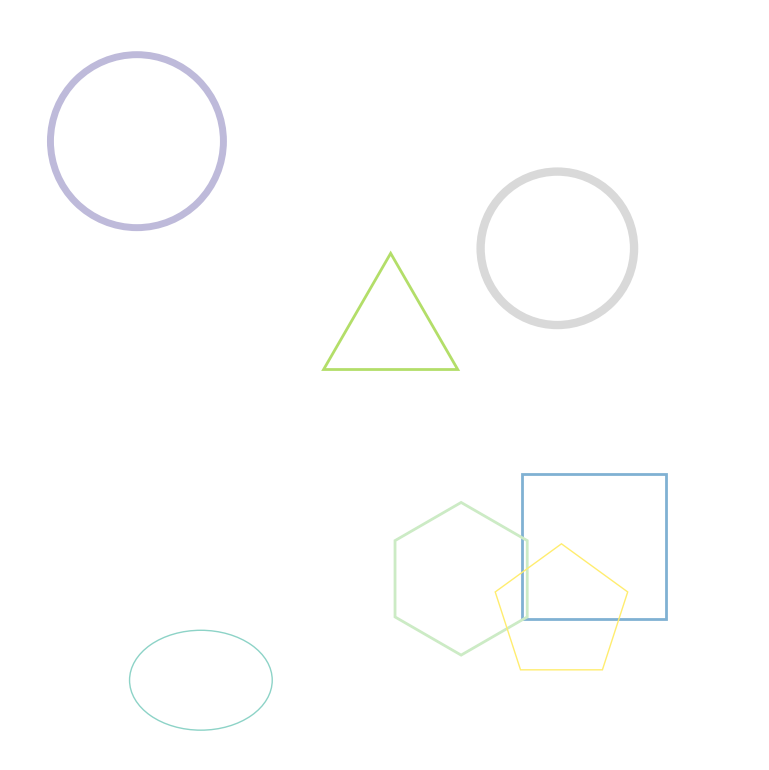[{"shape": "oval", "thickness": 0.5, "radius": 0.46, "center": [0.261, 0.117]}, {"shape": "circle", "thickness": 2.5, "radius": 0.56, "center": [0.178, 0.817]}, {"shape": "square", "thickness": 1, "radius": 0.47, "center": [0.772, 0.29]}, {"shape": "triangle", "thickness": 1, "radius": 0.5, "center": [0.507, 0.57]}, {"shape": "circle", "thickness": 3, "radius": 0.5, "center": [0.724, 0.678]}, {"shape": "hexagon", "thickness": 1, "radius": 0.5, "center": [0.599, 0.248]}, {"shape": "pentagon", "thickness": 0.5, "radius": 0.45, "center": [0.729, 0.203]}]